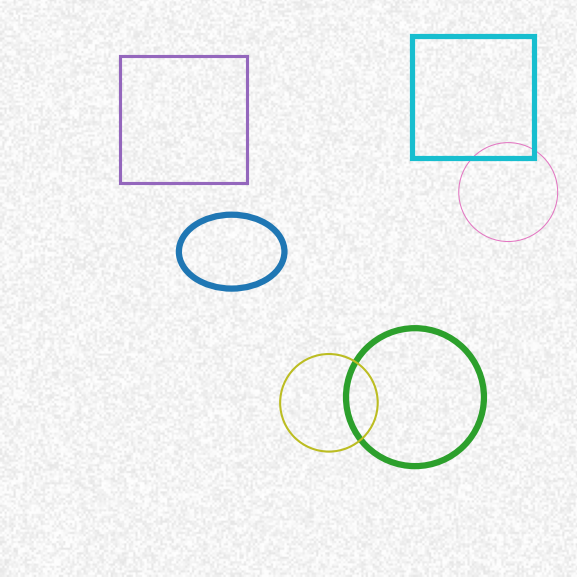[{"shape": "oval", "thickness": 3, "radius": 0.46, "center": [0.401, 0.563]}, {"shape": "circle", "thickness": 3, "radius": 0.6, "center": [0.719, 0.311]}, {"shape": "square", "thickness": 1.5, "radius": 0.55, "center": [0.317, 0.793]}, {"shape": "circle", "thickness": 0.5, "radius": 0.43, "center": [0.88, 0.667]}, {"shape": "circle", "thickness": 1, "radius": 0.42, "center": [0.57, 0.302]}, {"shape": "square", "thickness": 2.5, "radius": 0.53, "center": [0.819, 0.831]}]